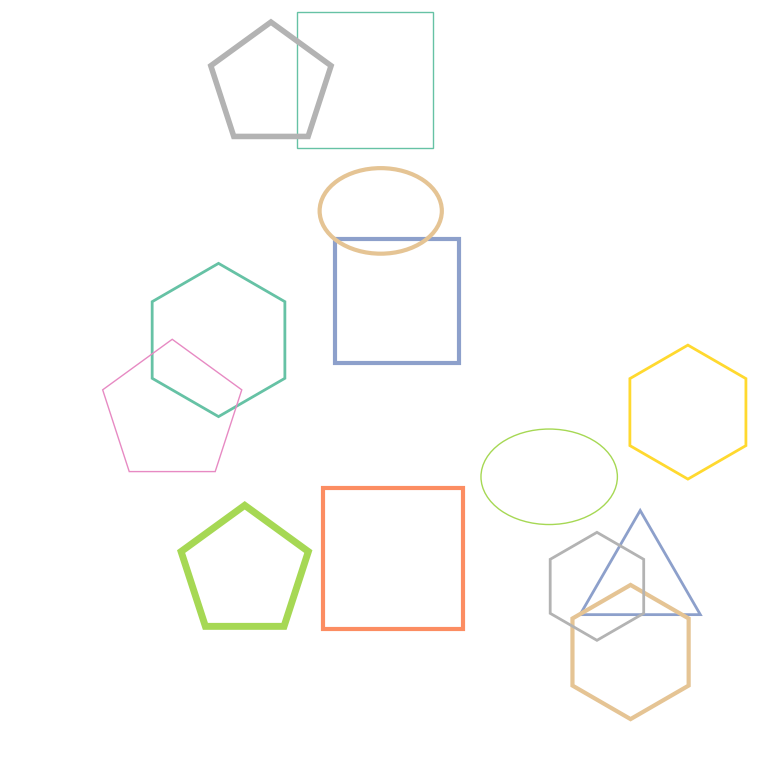[{"shape": "square", "thickness": 0.5, "radius": 0.44, "center": [0.474, 0.896]}, {"shape": "hexagon", "thickness": 1, "radius": 0.5, "center": [0.284, 0.558]}, {"shape": "square", "thickness": 1.5, "radius": 0.46, "center": [0.51, 0.275]}, {"shape": "square", "thickness": 1.5, "radius": 0.4, "center": [0.516, 0.609]}, {"shape": "triangle", "thickness": 1, "radius": 0.45, "center": [0.831, 0.247]}, {"shape": "pentagon", "thickness": 0.5, "radius": 0.47, "center": [0.224, 0.464]}, {"shape": "pentagon", "thickness": 2.5, "radius": 0.43, "center": [0.318, 0.257]}, {"shape": "oval", "thickness": 0.5, "radius": 0.44, "center": [0.713, 0.381]}, {"shape": "hexagon", "thickness": 1, "radius": 0.44, "center": [0.893, 0.465]}, {"shape": "oval", "thickness": 1.5, "radius": 0.4, "center": [0.494, 0.726]}, {"shape": "hexagon", "thickness": 1.5, "radius": 0.44, "center": [0.819, 0.153]}, {"shape": "hexagon", "thickness": 1, "radius": 0.35, "center": [0.775, 0.239]}, {"shape": "pentagon", "thickness": 2, "radius": 0.41, "center": [0.352, 0.889]}]